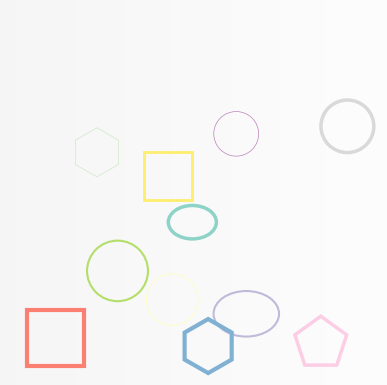[{"shape": "oval", "thickness": 2.5, "radius": 0.31, "center": [0.496, 0.423]}, {"shape": "circle", "thickness": 0.5, "radius": 0.33, "center": [0.444, 0.222]}, {"shape": "oval", "thickness": 1.5, "radius": 0.42, "center": [0.636, 0.185]}, {"shape": "square", "thickness": 3, "radius": 0.36, "center": [0.143, 0.123]}, {"shape": "hexagon", "thickness": 3, "radius": 0.35, "center": [0.537, 0.101]}, {"shape": "circle", "thickness": 1.5, "radius": 0.39, "center": [0.303, 0.296]}, {"shape": "pentagon", "thickness": 2.5, "radius": 0.35, "center": [0.828, 0.108]}, {"shape": "circle", "thickness": 2.5, "radius": 0.34, "center": [0.896, 0.672]}, {"shape": "circle", "thickness": 0.5, "radius": 0.29, "center": [0.61, 0.652]}, {"shape": "hexagon", "thickness": 0.5, "radius": 0.32, "center": [0.25, 0.604]}, {"shape": "square", "thickness": 2, "radius": 0.31, "center": [0.433, 0.542]}]